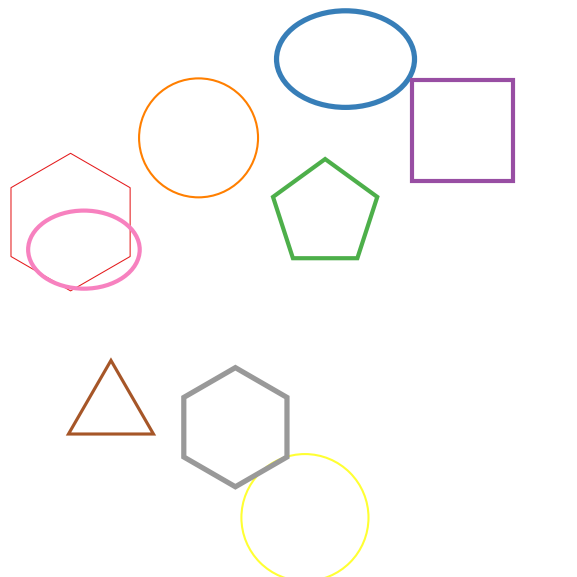[{"shape": "hexagon", "thickness": 0.5, "radius": 0.6, "center": [0.122, 0.615]}, {"shape": "oval", "thickness": 2.5, "radius": 0.6, "center": [0.598, 0.897]}, {"shape": "pentagon", "thickness": 2, "radius": 0.47, "center": [0.563, 0.629]}, {"shape": "square", "thickness": 2, "radius": 0.44, "center": [0.8, 0.774]}, {"shape": "circle", "thickness": 1, "radius": 0.52, "center": [0.344, 0.76]}, {"shape": "circle", "thickness": 1, "radius": 0.55, "center": [0.528, 0.103]}, {"shape": "triangle", "thickness": 1.5, "radius": 0.42, "center": [0.192, 0.29]}, {"shape": "oval", "thickness": 2, "radius": 0.48, "center": [0.145, 0.567]}, {"shape": "hexagon", "thickness": 2.5, "radius": 0.52, "center": [0.408, 0.259]}]